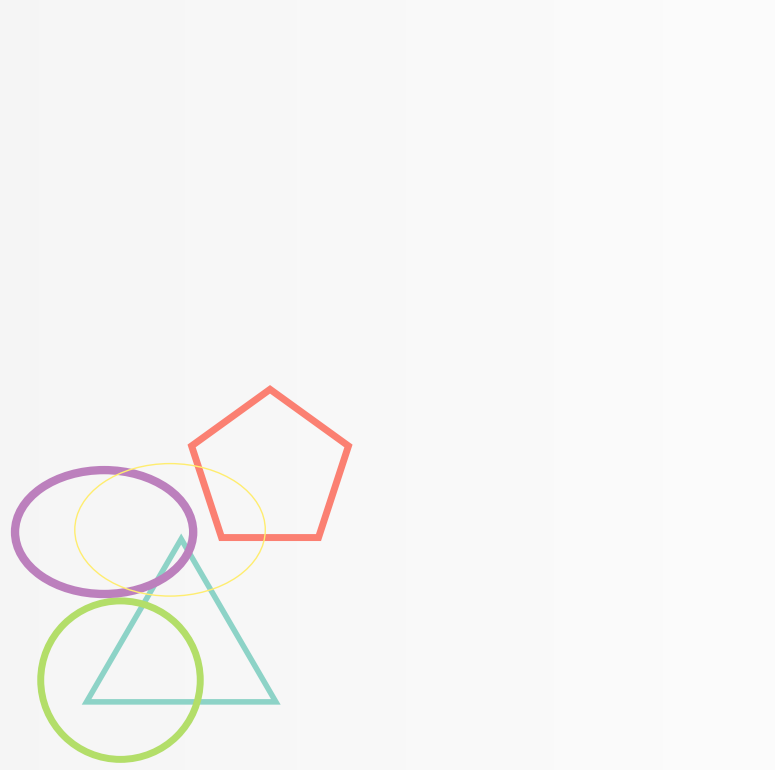[{"shape": "triangle", "thickness": 2, "radius": 0.7, "center": [0.234, 0.159]}, {"shape": "pentagon", "thickness": 2.5, "radius": 0.53, "center": [0.348, 0.388]}, {"shape": "circle", "thickness": 2.5, "radius": 0.51, "center": [0.155, 0.117]}, {"shape": "oval", "thickness": 3, "radius": 0.57, "center": [0.134, 0.309]}, {"shape": "oval", "thickness": 0.5, "radius": 0.61, "center": [0.219, 0.312]}]